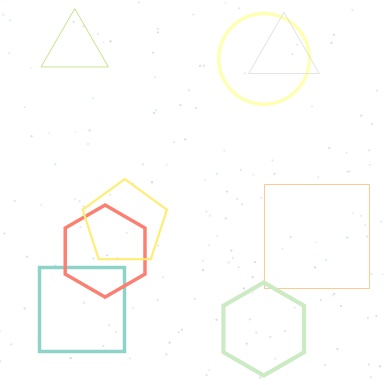[{"shape": "square", "thickness": 2.5, "radius": 0.55, "center": [0.212, 0.197]}, {"shape": "circle", "thickness": 2.5, "radius": 0.59, "center": [0.686, 0.847]}, {"shape": "hexagon", "thickness": 2.5, "radius": 0.6, "center": [0.273, 0.348]}, {"shape": "square", "thickness": 0.5, "radius": 0.68, "center": [0.822, 0.387]}, {"shape": "triangle", "thickness": 0.5, "radius": 0.51, "center": [0.194, 0.877]}, {"shape": "triangle", "thickness": 0.5, "radius": 0.53, "center": [0.738, 0.862]}, {"shape": "hexagon", "thickness": 3, "radius": 0.6, "center": [0.685, 0.145]}, {"shape": "pentagon", "thickness": 1.5, "radius": 0.58, "center": [0.324, 0.42]}]